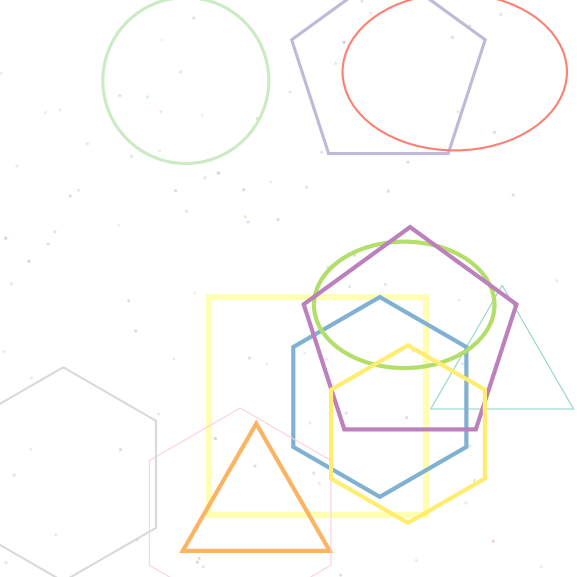[{"shape": "triangle", "thickness": 0.5, "radius": 0.71, "center": [0.87, 0.362]}, {"shape": "square", "thickness": 3, "radius": 0.94, "center": [0.55, 0.296]}, {"shape": "pentagon", "thickness": 1.5, "radius": 0.88, "center": [0.673, 0.876]}, {"shape": "oval", "thickness": 1, "radius": 0.97, "center": [0.787, 0.875]}, {"shape": "hexagon", "thickness": 2, "radius": 0.87, "center": [0.658, 0.312]}, {"shape": "triangle", "thickness": 2, "radius": 0.73, "center": [0.444, 0.119]}, {"shape": "oval", "thickness": 2, "radius": 0.78, "center": [0.7, 0.471]}, {"shape": "hexagon", "thickness": 0.5, "radius": 0.91, "center": [0.416, 0.111]}, {"shape": "hexagon", "thickness": 1, "radius": 0.93, "center": [0.11, 0.178]}, {"shape": "pentagon", "thickness": 2, "radius": 0.97, "center": [0.71, 0.412]}, {"shape": "circle", "thickness": 1.5, "radius": 0.72, "center": [0.322, 0.86]}, {"shape": "hexagon", "thickness": 2, "radius": 0.77, "center": [0.706, 0.247]}]